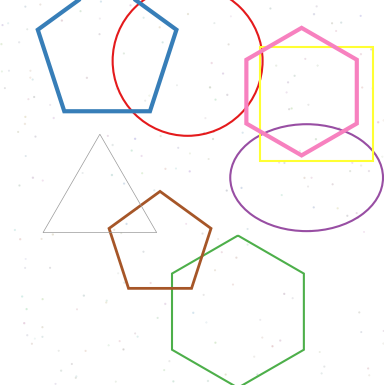[{"shape": "circle", "thickness": 1.5, "radius": 0.97, "center": [0.487, 0.842]}, {"shape": "pentagon", "thickness": 3, "radius": 0.95, "center": [0.278, 0.864]}, {"shape": "hexagon", "thickness": 1.5, "radius": 0.99, "center": [0.618, 0.191]}, {"shape": "oval", "thickness": 1.5, "radius": 0.99, "center": [0.796, 0.539]}, {"shape": "square", "thickness": 1.5, "radius": 0.73, "center": [0.822, 0.73]}, {"shape": "pentagon", "thickness": 2, "radius": 0.7, "center": [0.416, 0.364]}, {"shape": "hexagon", "thickness": 3, "radius": 0.83, "center": [0.783, 0.762]}, {"shape": "triangle", "thickness": 0.5, "radius": 0.85, "center": [0.259, 0.481]}]